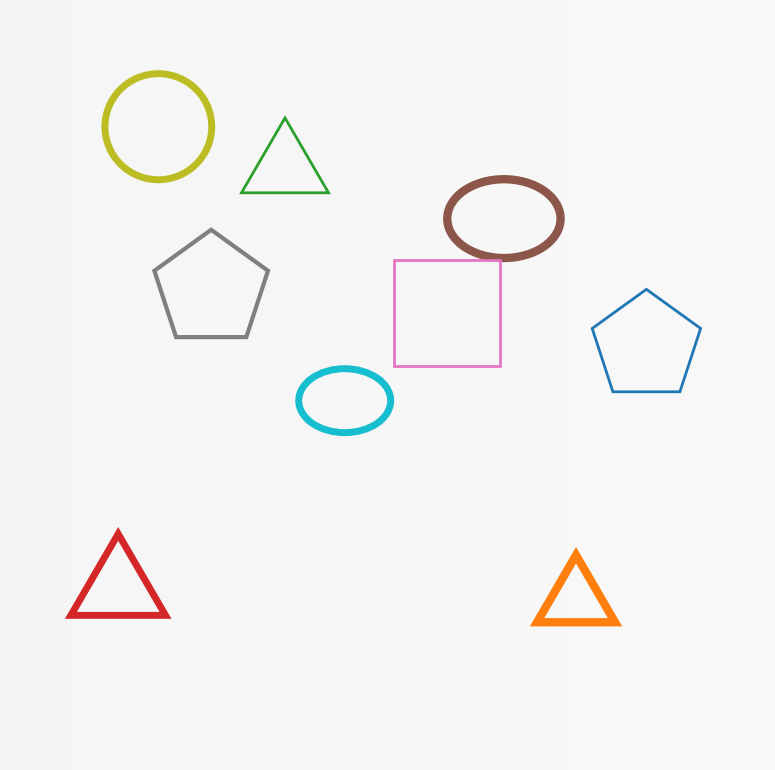[{"shape": "pentagon", "thickness": 1, "radius": 0.37, "center": [0.834, 0.551]}, {"shape": "triangle", "thickness": 3, "radius": 0.29, "center": [0.743, 0.221]}, {"shape": "triangle", "thickness": 1, "radius": 0.32, "center": [0.368, 0.782]}, {"shape": "triangle", "thickness": 2.5, "radius": 0.35, "center": [0.153, 0.236]}, {"shape": "oval", "thickness": 3, "radius": 0.37, "center": [0.65, 0.716]}, {"shape": "square", "thickness": 1, "radius": 0.34, "center": [0.577, 0.593]}, {"shape": "pentagon", "thickness": 1.5, "radius": 0.39, "center": [0.272, 0.625]}, {"shape": "circle", "thickness": 2.5, "radius": 0.34, "center": [0.204, 0.835]}, {"shape": "oval", "thickness": 2.5, "radius": 0.3, "center": [0.445, 0.48]}]